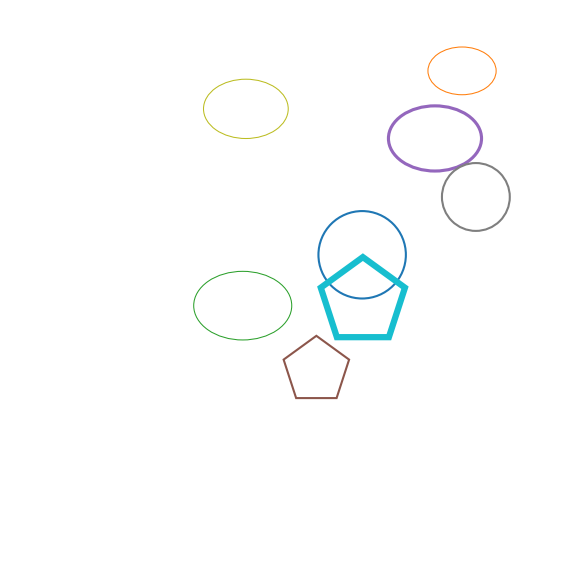[{"shape": "circle", "thickness": 1, "radius": 0.38, "center": [0.627, 0.558]}, {"shape": "oval", "thickness": 0.5, "radius": 0.3, "center": [0.8, 0.876]}, {"shape": "oval", "thickness": 0.5, "radius": 0.42, "center": [0.42, 0.47]}, {"shape": "oval", "thickness": 1.5, "radius": 0.4, "center": [0.753, 0.759]}, {"shape": "pentagon", "thickness": 1, "radius": 0.3, "center": [0.548, 0.358]}, {"shape": "circle", "thickness": 1, "radius": 0.29, "center": [0.824, 0.658]}, {"shape": "oval", "thickness": 0.5, "radius": 0.37, "center": [0.426, 0.811]}, {"shape": "pentagon", "thickness": 3, "radius": 0.38, "center": [0.628, 0.477]}]